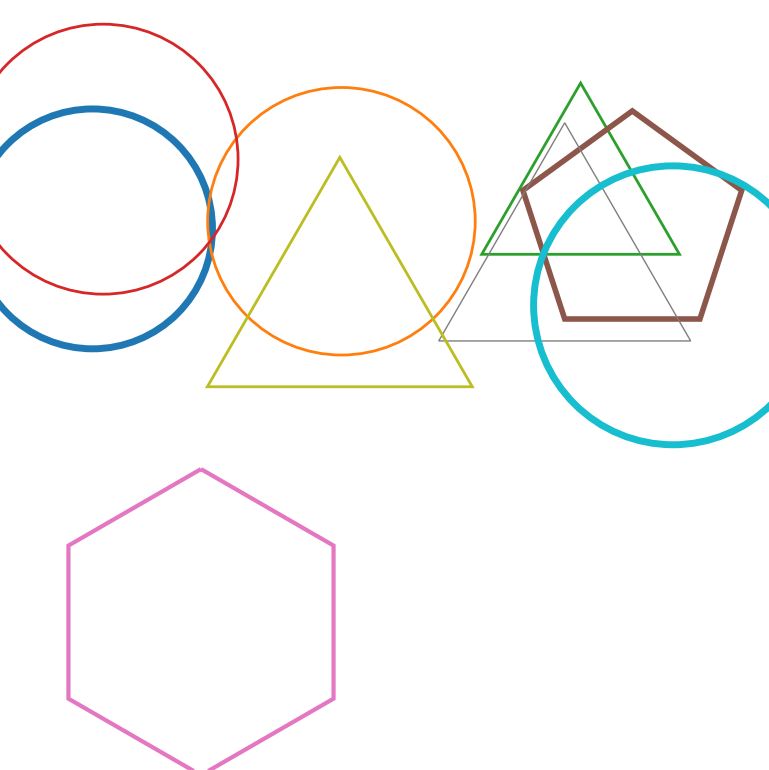[{"shape": "circle", "thickness": 2.5, "radius": 0.78, "center": [0.12, 0.703]}, {"shape": "circle", "thickness": 1, "radius": 0.87, "center": [0.443, 0.713]}, {"shape": "triangle", "thickness": 1, "radius": 0.74, "center": [0.754, 0.744]}, {"shape": "circle", "thickness": 1, "radius": 0.88, "center": [0.134, 0.793]}, {"shape": "pentagon", "thickness": 2, "radius": 0.75, "center": [0.821, 0.707]}, {"shape": "hexagon", "thickness": 1.5, "radius": 0.99, "center": [0.261, 0.192]}, {"shape": "triangle", "thickness": 0.5, "radius": 0.94, "center": [0.733, 0.652]}, {"shape": "triangle", "thickness": 1, "radius": 0.99, "center": [0.441, 0.597]}, {"shape": "circle", "thickness": 2.5, "radius": 0.91, "center": [0.874, 0.603]}]